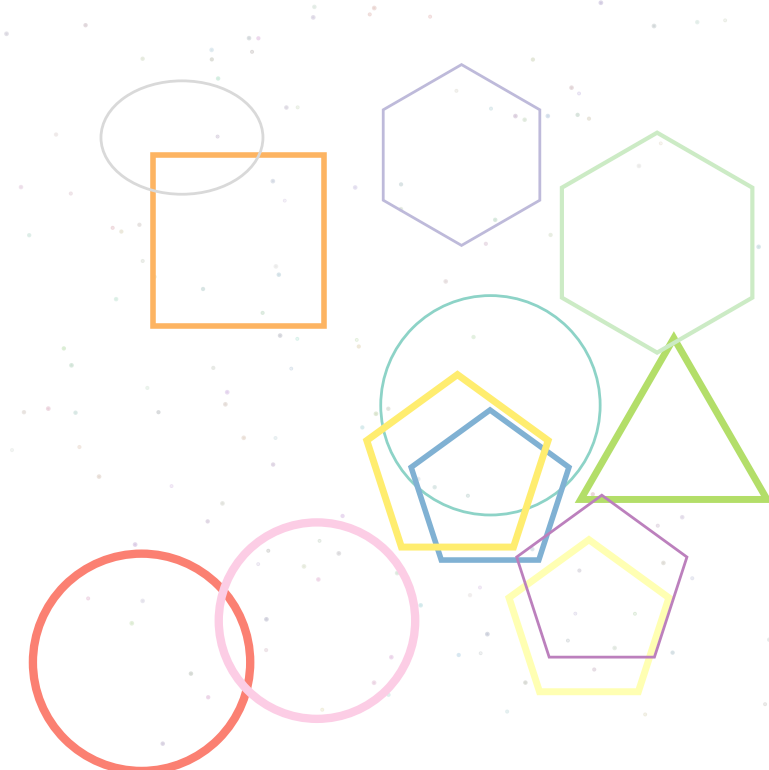[{"shape": "circle", "thickness": 1, "radius": 0.71, "center": [0.637, 0.474]}, {"shape": "pentagon", "thickness": 2.5, "radius": 0.55, "center": [0.765, 0.19]}, {"shape": "hexagon", "thickness": 1, "radius": 0.59, "center": [0.599, 0.799]}, {"shape": "circle", "thickness": 3, "radius": 0.71, "center": [0.184, 0.14]}, {"shape": "pentagon", "thickness": 2, "radius": 0.54, "center": [0.636, 0.36]}, {"shape": "square", "thickness": 2, "radius": 0.56, "center": [0.309, 0.687]}, {"shape": "triangle", "thickness": 2.5, "radius": 0.7, "center": [0.875, 0.421]}, {"shape": "circle", "thickness": 3, "radius": 0.64, "center": [0.412, 0.194]}, {"shape": "oval", "thickness": 1, "radius": 0.53, "center": [0.236, 0.821]}, {"shape": "pentagon", "thickness": 1, "radius": 0.58, "center": [0.782, 0.241]}, {"shape": "hexagon", "thickness": 1.5, "radius": 0.71, "center": [0.853, 0.685]}, {"shape": "pentagon", "thickness": 2.5, "radius": 0.62, "center": [0.594, 0.39]}]